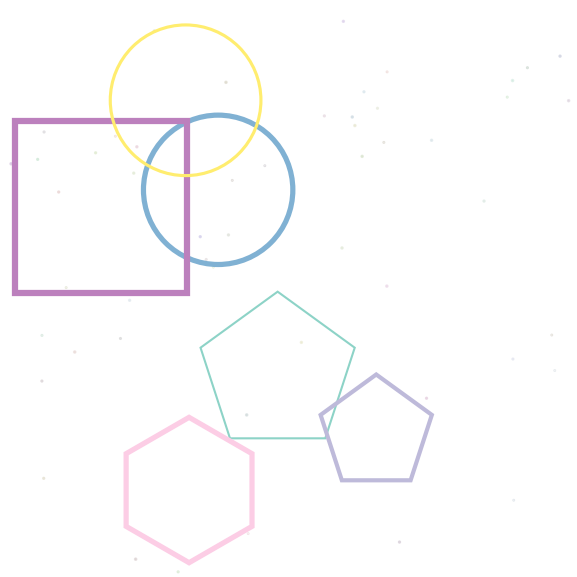[{"shape": "pentagon", "thickness": 1, "radius": 0.7, "center": [0.481, 0.354]}, {"shape": "pentagon", "thickness": 2, "radius": 0.51, "center": [0.651, 0.249]}, {"shape": "circle", "thickness": 2.5, "radius": 0.65, "center": [0.378, 0.67]}, {"shape": "hexagon", "thickness": 2.5, "radius": 0.63, "center": [0.327, 0.151]}, {"shape": "square", "thickness": 3, "radius": 0.74, "center": [0.175, 0.641]}, {"shape": "circle", "thickness": 1.5, "radius": 0.65, "center": [0.321, 0.826]}]